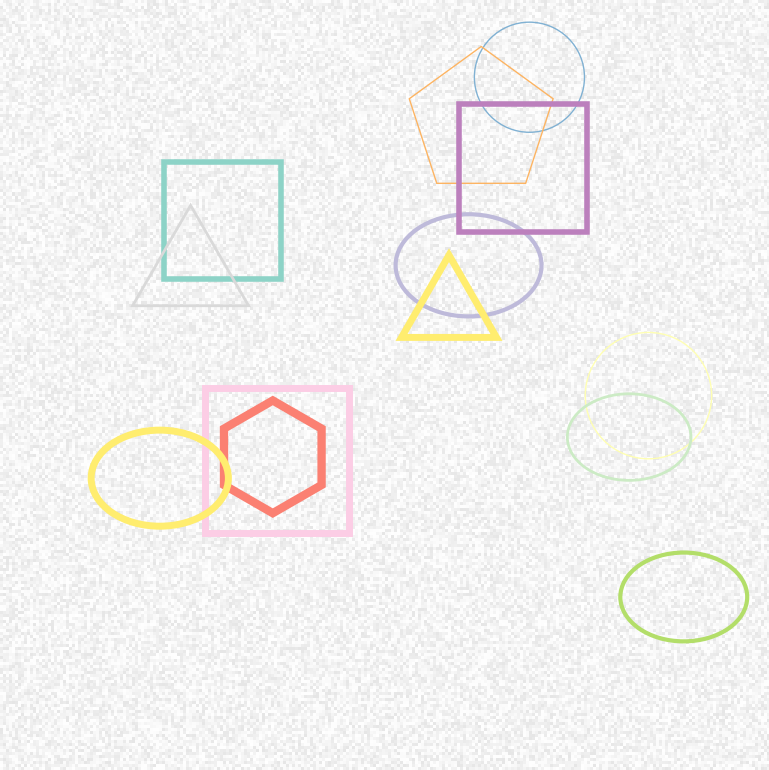[{"shape": "square", "thickness": 2, "radius": 0.38, "center": [0.289, 0.713]}, {"shape": "circle", "thickness": 0.5, "radius": 0.41, "center": [0.842, 0.486]}, {"shape": "oval", "thickness": 1.5, "radius": 0.47, "center": [0.609, 0.655]}, {"shape": "hexagon", "thickness": 3, "radius": 0.37, "center": [0.354, 0.407]}, {"shape": "circle", "thickness": 0.5, "radius": 0.36, "center": [0.688, 0.9]}, {"shape": "pentagon", "thickness": 0.5, "radius": 0.49, "center": [0.625, 0.841]}, {"shape": "oval", "thickness": 1.5, "radius": 0.41, "center": [0.888, 0.225]}, {"shape": "square", "thickness": 2.5, "radius": 0.47, "center": [0.359, 0.402]}, {"shape": "triangle", "thickness": 1, "radius": 0.43, "center": [0.248, 0.646]}, {"shape": "square", "thickness": 2, "radius": 0.42, "center": [0.679, 0.782]}, {"shape": "oval", "thickness": 1, "radius": 0.4, "center": [0.817, 0.432]}, {"shape": "triangle", "thickness": 2.5, "radius": 0.36, "center": [0.583, 0.597]}, {"shape": "oval", "thickness": 2.5, "radius": 0.45, "center": [0.207, 0.379]}]